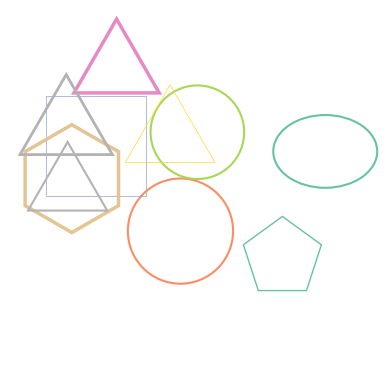[{"shape": "pentagon", "thickness": 1, "radius": 0.53, "center": [0.733, 0.331]}, {"shape": "oval", "thickness": 1.5, "radius": 0.67, "center": [0.845, 0.607]}, {"shape": "circle", "thickness": 1.5, "radius": 0.68, "center": [0.469, 0.4]}, {"shape": "square", "thickness": 0.5, "radius": 0.65, "center": [0.249, 0.622]}, {"shape": "triangle", "thickness": 2.5, "radius": 0.64, "center": [0.303, 0.823]}, {"shape": "circle", "thickness": 1.5, "radius": 0.61, "center": [0.513, 0.657]}, {"shape": "triangle", "thickness": 0.5, "radius": 0.67, "center": [0.442, 0.645]}, {"shape": "hexagon", "thickness": 2.5, "radius": 0.7, "center": [0.187, 0.536]}, {"shape": "triangle", "thickness": 2, "radius": 0.69, "center": [0.172, 0.668]}, {"shape": "triangle", "thickness": 1.5, "radius": 0.59, "center": [0.176, 0.512]}]